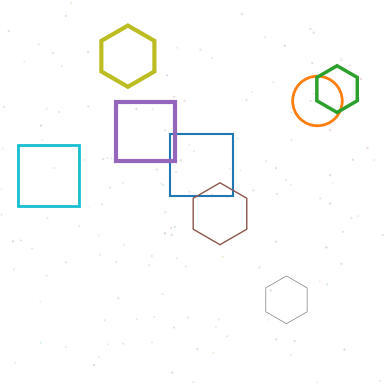[{"shape": "square", "thickness": 1.5, "radius": 0.41, "center": [0.524, 0.571]}, {"shape": "circle", "thickness": 2, "radius": 0.32, "center": [0.825, 0.738]}, {"shape": "hexagon", "thickness": 2.5, "radius": 0.3, "center": [0.875, 0.769]}, {"shape": "square", "thickness": 3, "radius": 0.39, "center": [0.379, 0.658]}, {"shape": "hexagon", "thickness": 1, "radius": 0.4, "center": [0.571, 0.445]}, {"shape": "hexagon", "thickness": 0.5, "radius": 0.31, "center": [0.744, 0.221]}, {"shape": "hexagon", "thickness": 3, "radius": 0.4, "center": [0.332, 0.854]}, {"shape": "square", "thickness": 2, "radius": 0.4, "center": [0.126, 0.545]}]